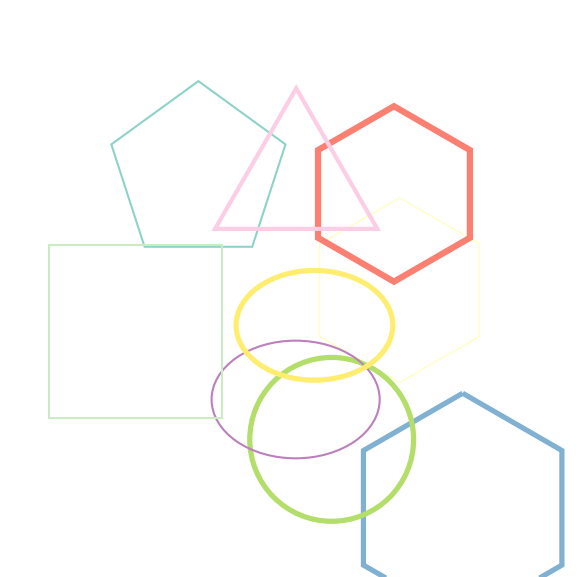[{"shape": "pentagon", "thickness": 1, "radius": 0.79, "center": [0.344, 0.7]}, {"shape": "hexagon", "thickness": 0.5, "radius": 0.8, "center": [0.692, 0.497]}, {"shape": "hexagon", "thickness": 3, "radius": 0.76, "center": [0.682, 0.663]}, {"shape": "hexagon", "thickness": 2.5, "radius": 0.99, "center": [0.801, 0.12]}, {"shape": "circle", "thickness": 2.5, "radius": 0.71, "center": [0.574, 0.238]}, {"shape": "triangle", "thickness": 2, "radius": 0.81, "center": [0.513, 0.684]}, {"shape": "oval", "thickness": 1, "radius": 0.73, "center": [0.512, 0.307]}, {"shape": "square", "thickness": 1, "radius": 0.75, "center": [0.235, 0.425]}, {"shape": "oval", "thickness": 2.5, "radius": 0.68, "center": [0.545, 0.436]}]